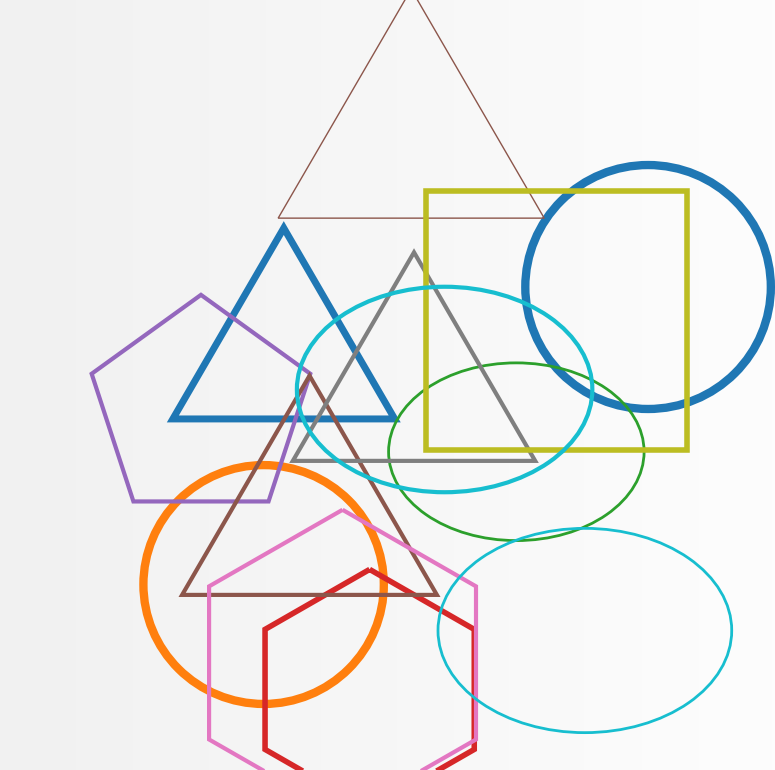[{"shape": "triangle", "thickness": 2.5, "radius": 0.83, "center": [0.366, 0.539]}, {"shape": "circle", "thickness": 3, "radius": 0.79, "center": [0.836, 0.627]}, {"shape": "circle", "thickness": 3, "radius": 0.78, "center": [0.34, 0.241]}, {"shape": "oval", "thickness": 1, "radius": 0.82, "center": [0.666, 0.413]}, {"shape": "hexagon", "thickness": 2, "radius": 0.78, "center": [0.477, 0.105]}, {"shape": "pentagon", "thickness": 1.5, "radius": 0.74, "center": [0.259, 0.469]}, {"shape": "triangle", "thickness": 0.5, "radius": 0.99, "center": [0.531, 0.816]}, {"shape": "triangle", "thickness": 1.5, "radius": 0.95, "center": [0.399, 0.322]}, {"shape": "hexagon", "thickness": 1.5, "radius": 0.99, "center": [0.442, 0.139]}, {"shape": "triangle", "thickness": 1.5, "radius": 0.9, "center": [0.534, 0.492]}, {"shape": "square", "thickness": 2, "radius": 0.84, "center": [0.718, 0.584]}, {"shape": "oval", "thickness": 1, "radius": 0.95, "center": [0.755, 0.181]}, {"shape": "oval", "thickness": 1.5, "radius": 0.95, "center": [0.574, 0.494]}]